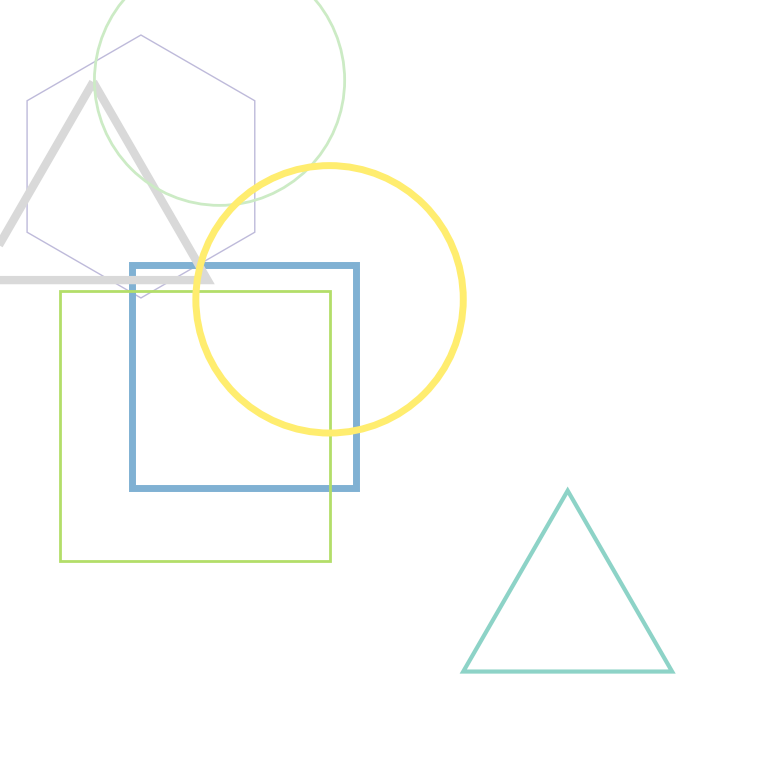[{"shape": "triangle", "thickness": 1.5, "radius": 0.78, "center": [0.737, 0.206]}, {"shape": "hexagon", "thickness": 0.5, "radius": 0.85, "center": [0.183, 0.784]}, {"shape": "square", "thickness": 2.5, "radius": 0.73, "center": [0.317, 0.511]}, {"shape": "square", "thickness": 1, "radius": 0.88, "center": [0.253, 0.447]}, {"shape": "triangle", "thickness": 3, "radius": 0.86, "center": [0.121, 0.722]}, {"shape": "circle", "thickness": 1, "radius": 0.81, "center": [0.285, 0.896]}, {"shape": "circle", "thickness": 2.5, "radius": 0.87, "center": [0.428, 0.611]}]